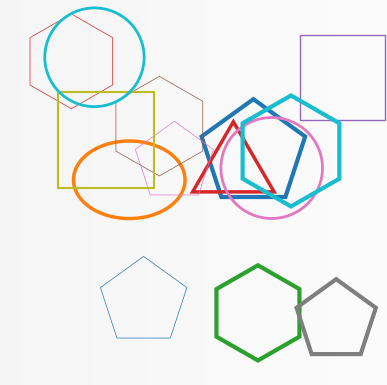[{"shape": "pentagon", "thickness": 3, "radius": 0.7, "center": [0.654, 0.602]}, {"shape": "pentagon", "thickness": 0.5, "radius": 0.59, "center": [0.371, 0.217]}, {"shape": "oval", "thickness": 2.5, "radius": 0.72, "center": [0.334, 0.533]}, {"shape": "hexagon", "thickness": 3, "radius": 0.62, "center": [0.666, 0.187]}, {"shape": "hexagon", "thickness": 0.5, "radius": 0.62, "center": [0.184, 0.841]}, {"shape": "triangle", "thickness": 2.5, "radius": 0.61, "center": [0.602, 0.562]}, {"shape": "square", "thickness": 1, "radius": 0.55, "center": [0.884, 0.798]}, {"shape": "hexagon", "thickness": 0.5, "radius": 0.65, "center": [0.411, 0.672]}, {"shape": "pentagon", "thickness": 0.5, "radius": 0.53, "center": [0.45, 0.579]}, {"shape": "circle", "thickness": 2, "radius": 0.66, "center": [0.701, 0.564]}, {"shape": "pentagon", "thickness": 3, "radius": 0.54, "center": [0.868, 0.167]}, {"shape": "square", "thickness": 1.5, "radius": 0.62, "center": [0.273, 0.635]}, {"shape": "hexagon", "thickness": 3, "radius": 0.72, "center": [0.751, 0.608]}, {"shape": "circle", "thickness": 2, "radius": 0.64, "center": [0.244, 0.851]}]